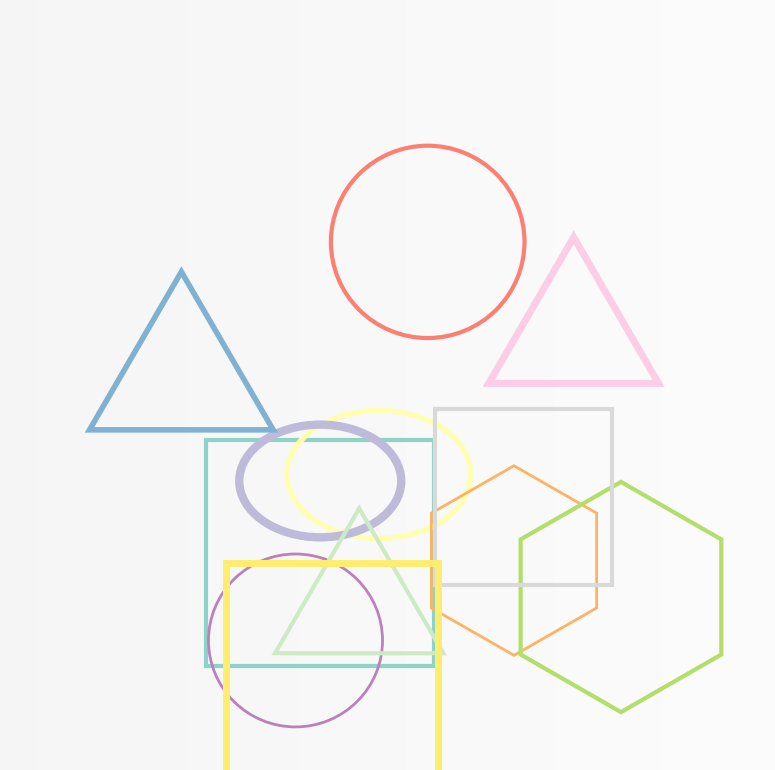[{"shape": "square", "thickness": 1.5, "radius": 0.74, "center": [0.413, 0.282]}, {"shape": "oval", "thickness": 2, "radius": 0.59, "center": [0.489, 0.384]}, {"shape": "oval", "thickness": 3, "radius": 0.52, "center": [0.413, 0.375]}, {"shape": "circle", "thickness": 1.5, "radius": 0.62, "center": [0.552, 0.686]}, {"shape": "triangle", "thickness": 2, "radius": 0.68, "center": [0.234, 0.51]}, {"shape": "hexagon", "thickness": 1, "radius": 0.62, "center": [0.663, 0.272]}, {"shape": "hexagon", "thickness": 1.5, "radius": 0.75, "center": [0.801, 0.225]}, {"shape": "triangle", "thickness": 2.5, "radius": 0.63, "center": [0.74, 0.565]}, {"shape": "square", "thickness": 1.5, "radius": 0.57, "center": [0.676, 0.355]}, {"shape": "circle", "thickness": 1, "radius": 0.56, "center": [0.381, 0.168]}, {"shape": "triangle", "thickness": 1.5, "radius": 0.63, "center": [0.463, 0.214]}, {"shape": "square", "thickness": 2.5, "radius": 0.68, "center": [0.429, 0.132]}]